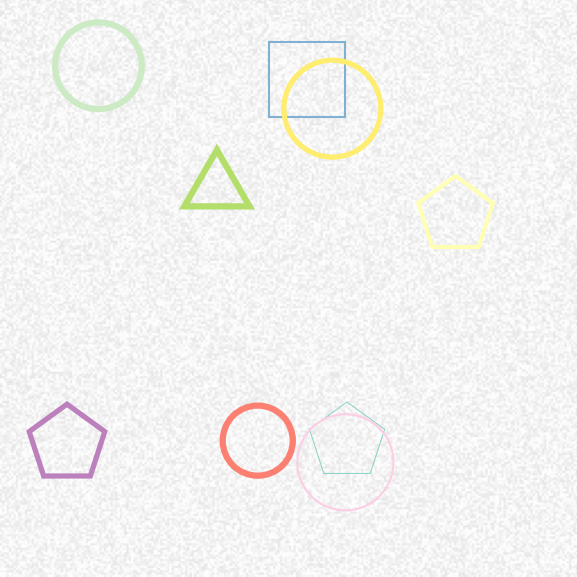[{"shape": "pentagon", "thickness": 0.5, "radius": 0.34, "center": [0.601, 0.235]}, {"shape": "pentagon", "thickness": 2, "radius": 0.34, "center": [0.789, 0.626]}, {"shape": "circle", "thickness": 3, "radius": 0.3, "center": [0.446, 0.236]}, {"shape": "square", "thickness": 1, "radius": 0.33, "center": [0.531, 0.861]}, {"shape": "triangle", "thickness": 3, "radius": 0.33, "center": [0.376, 0.674]}, {"shape": "circle", "thickness": 1, "radius": 0.42, "center": [0.598, 0.199]}, {"shape": "pentagon", "thickness": 2.5, "radius": 0.34, "center": [0.116, 0.231]}, {"shape": "circle", "thickness": 3, "radius": 0.38, "center": [0.17, 0.885]}, {"shape": "circle", "thickness": 2.5, "radius": 0.42, "center": [0.575, 0.811]}]